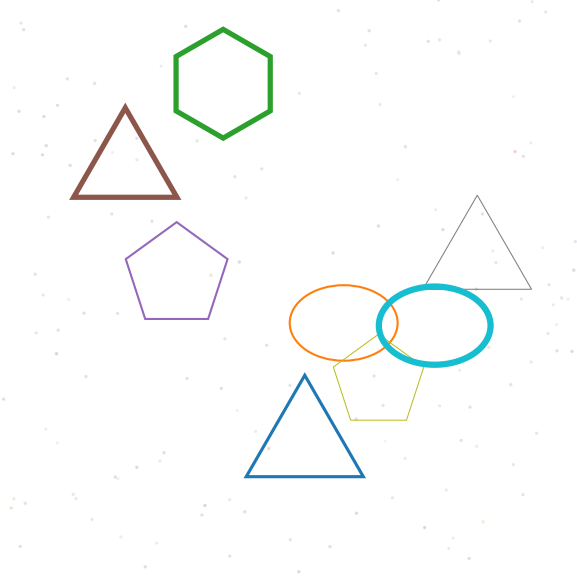[{"shape": "triangle", "thickness": 1.5, "radius": 0.59, "center": [0.528, 0.232]}, {"shape": "oval", "thickness": 1, "radius": 0.47, "center": [0.595, 0.44]}, {"shape": "hexagon", "thickness": 2.5, "radius": 0.47, "center": [0.386, 0.854]}, {"shape": "pentagon", "thickness": 1, "radius": 0.46, "center": [0.306, 0.522]}, {"shape": "triangle", "thickness": 2.5, "radius": 0.52, "center": [0.217, 0.709]}, {"shape": "triangle", "thickness": 0.5, "radius": 0.54, "center": [0.826, 0.552]}, {"shape": "pentagon", "thickness": 0.5, "radius": 0.41, "center": [0.656, 0.338]}, {"shape": "oval", "thickness": 3, "radius": 0.48, "center": [0.753, 0.435]}]